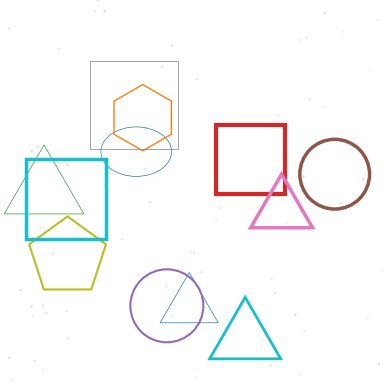[{"shape": "oval", "thickness": 0.5, "radius": 0.46, "center": [0.354, 0.606]}, {"shape": "triangle", "thickness": 0.5, "radius": 0.44, "center": [0.491, 0.205]}, {"shape": "hexagon", "thickness": 1, "radius": 0.43, "center": [0.371, 0.694]}, {"shape": "triangle", "thickness": 0.5, "radius": 0.6, "center": [0.114, 0.504]}, {"shape": "square", "thickness": 3, "radius": 0.45, "center": [0.651, 0.585]}, {"shape": "circle", "thickness": 1.5, "radius": 0.47, "center": [0.433, 0.206]}, {"shape": "circle", "thickness": 2.5, "radius": 0.45, "center": [0.869, 0.548]}, {"shape": "triangle", "thickness": 2.5, "radius": 0.46, "center": [0.731, 0.455]}, {"shape": "square", "thickness": 0.5, "radius": 0.57, "center": [0.348, 0.727]}, {"shape": "pentagon", "thickness": 1.5, "radius": 0.52, "center": [0.176, 0.333]}, {"shape": "triangle", "thickness": 2, "radius": 0.53, "center": [0.637, 0.121]}, {"shape": "square", "thickness": 2.5, "radius": 0.52, "center": [0.171, 0.483]}]